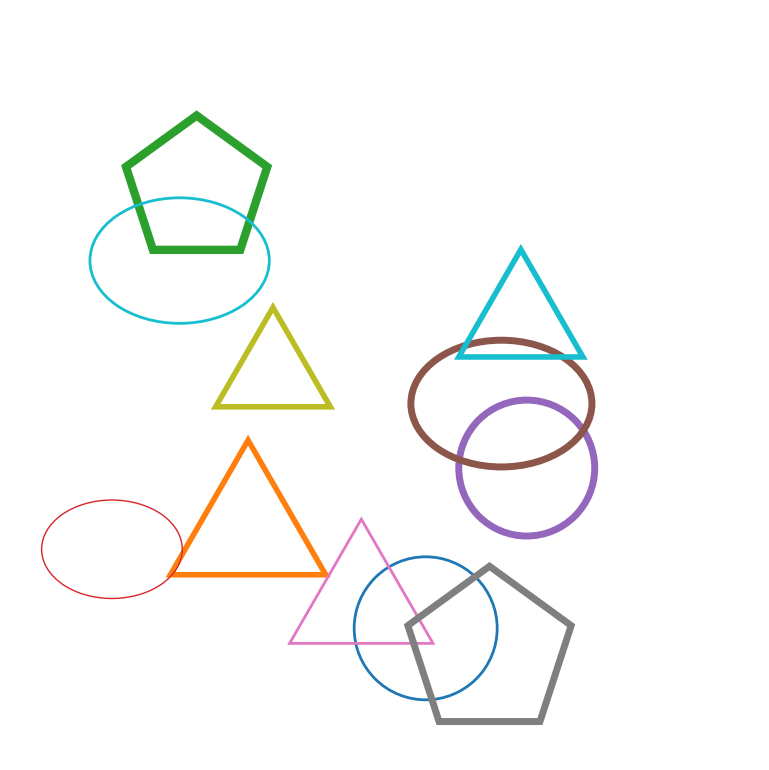[{"shape": "circle", "thickness": 1, "radius": 0.46, "center": [0.553, 0.184]}, {"shape": "triangle", "thickness": 2, "radius": 0.58, "center": [0.322, 0.312]}, {"shape": "pentagon", "thickness": 3, "radius": 0.48, "center": [0.255, 0.754]}, {"shape": "oval", "thickness": 0.5, "radius": 0.46, "center": [0.145, 0.287]}, {"shape": "circle", "thickness": 2.5, "radius": 0.44, "center": [0.684, 0.392]}, {"shape": "oval", "thickness": 2.5, "radius": 0.59, "center": [0.651, 0.476]}, {"shape": "triangle", "thickness": 1, "radius": 0.54, "center": [0.469, 0.218]}, {"shape": "pentagon", "thickness": 2.5, "radius": 0.56, "center": [0.636, 0.153]}, {"shape": "triangle", "thickness": 2, "radius": 0.43, "center": [0.355, 0.515]}, {"shape": "oval", "thickness": 1, "radius": 0.58, "center": [0.233, 0.662]}, {"shape": "triangle", "thickness": 2, "radius": 0.47, "center": [0.676, 0.583]}]